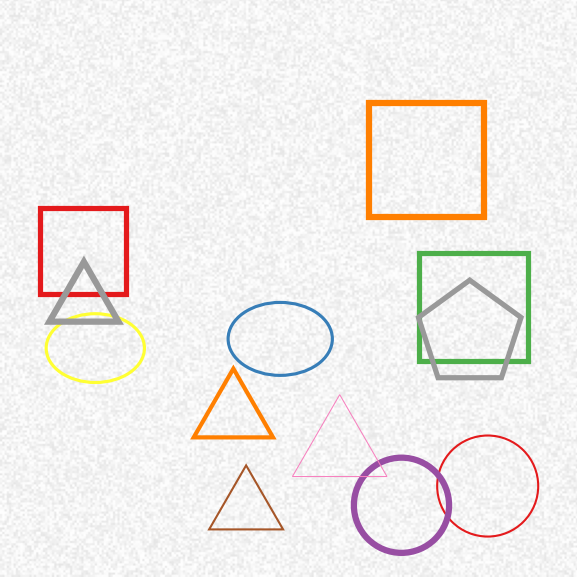[{"shape": "circle", "thickness": 1, "radius": 0.44, "center": [0.844, 0.158]}, {"shape": "square", "thickness": 2.5, "radius": 0.38, "center": [0.144, 0.564]}, {"shape": "oval", "thickness": 1.5, "radius": 0.45, "center": [0.485, 0.412]}, {"shape": "square", "thickness": 2.5, "radius": 0.47, "center": [0.82, 0.468]}, {"shape": "circle", "thickness": 3, "radius": 0.41, "center": [0.695, 0.124]}, {"shape": "triangle", "thickness": 2, "radius": 0.4, "center": [0.404, 0.281]}, {"shape": "square", "thickness": 3, "radius": 0.5, "center": [0.738, 0.722]}, {"shape": "oval", "thickness": 1.5, "radius": 0.43, "center": [0.165, 0.396]}, {"shape": "triangle", "thickness": 1, "radius": 0.37, "center": [0.426, 0.119]}, {"shape": "triangle", "thickness": 0.5, "radius": 0.47, "center": [0.588, 0.221]}, {"shape": "triangle", "thickness": 3, "radius": 0.35, "center": [0.145, 0.477]}, {"shape": "pentagon", "thickness": 2.5, "radius": 0.47, "center": [0.813, 0.421]}]